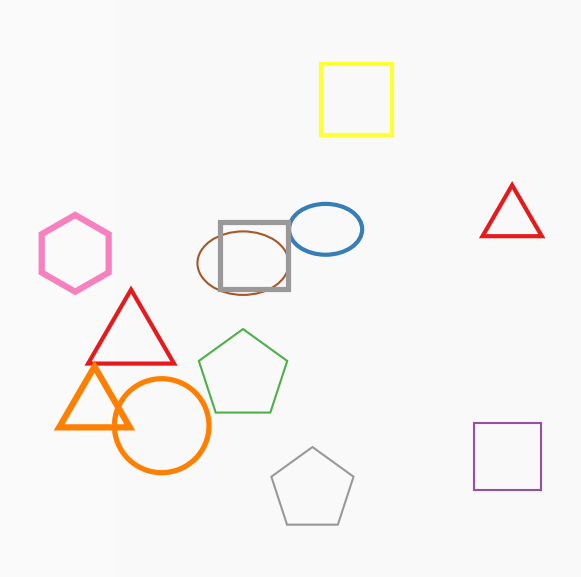[{"shape": "triangle", "thickness": 2, "radius": 0.29, "center": [0.881, 0.62]}, {"shape": "triangle", "thickness": 2, "radius": 0.43, "center": [0.225, 0.412]}, {"shape": "oval", "thickness": 2, "radius": 0.31, "center": [0.56, 0.602]}, {"shape": "pentagon", "thickness": 1, "radius": 0.4, "center": [0.418, 0.349]}, {"shape": "square", "thickness": 1, "radius": 0.29, "center": [0.873, 0.209]}, {"shape": "circle", "thickness": 2.5, "radius": 0.41, "center": [0.278, 0.262]}, {"shape": "triangle", "thickness": 3, "radius": 0.35, "center": [0.163, 0.294]}, {"shape": "square", "thickness": 2, "radius": 0.31, "center": [0.614, 0.826]}, {"shape": "oval", "thickness": 1, "radius": 0.39, "center": [0.418, 0.543]}, {"shape": "hexagon", "thickness": 3, "radius": 0.33, "center": [0.129, 0.56]}, {"shape": "square", "thickness": 2.5, "radius": 0.29, "center": [0.438, 0.556]}, {"shape": "pentagon", "thickness": 1, "radius": 0.37, "center": [0.538, 0.151]}]